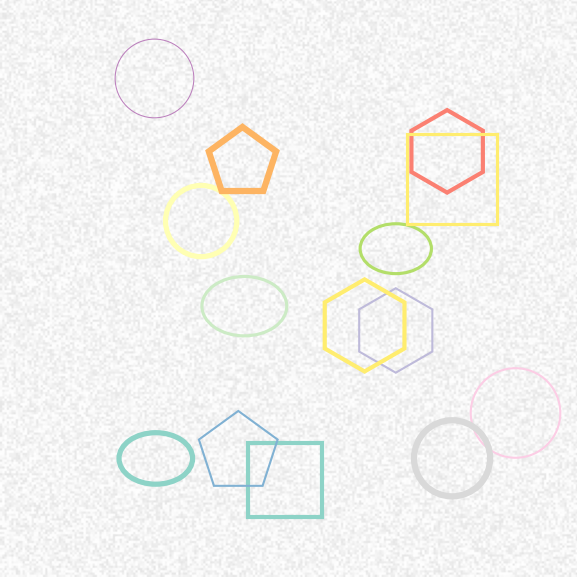[{"shape": "square", "thickness": 2, "radius": 0.32, "center": [0.493, 0.168]}, {"shape": "oval", "thickness": 2.5, "radius": 0.32, "center": [0.27, 0.205]}, {"shape": "circle", "thickness": 2.5, "radius": 0.31, "center": [0.348, 0.616]}, {"shape": "hexagon", "thickness": 1, "radius": 0.37, "center": [0.685, 0.427]}, {"shape": "hexagon", "thickness": 2, "radius": 0.36, "center": [0.774, 0.737]}, {"shape": "pentagon", "thickness": 1, "radius": 0.36, "center": [0.413, 0.216]}, {"shape": "pentagon", "thickness": 3, "radius": 0.31, "center": [0.42, 0.718]}, {"shape": "oval", "thickness": 1.5, "radius": 0.31, "center": [0.685, 0.568]}, {"shape": "circle", "thickness": 1, "radius": 0.39, "center": [0.893, 0.284]}, {"shape": "circle", "thickness": 3, "radius": 0.33, "center": [0.783, 0.206]}, {"shape": "circle", "thickness": 0.5, "radius": 0.34, "center": [0.268, 0.863]}, {"shape": "oval", "thickness": 1.5, "radius": 0.37, "center": [0.423, 0.469]}, {"shape": "hexagon", "thickness": 2, "radius": 0.4, "center": [0.631, 0.436]}, {"shape": "square", "thickness": 1.5, "radius": 0.39, "center": [0.782, 0.689]}]